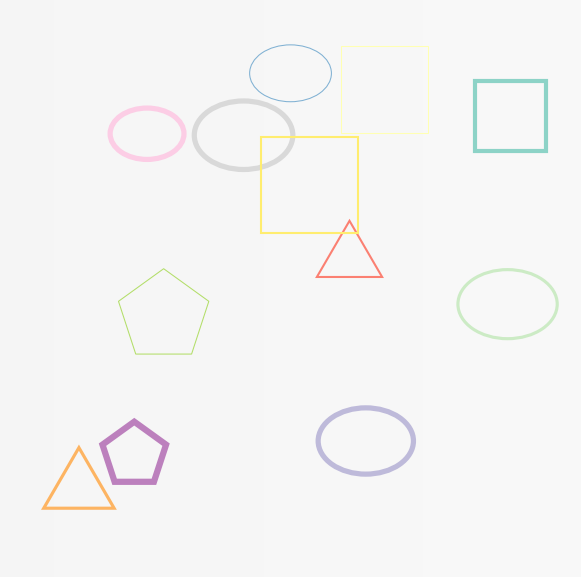[{"shape": "square", "thickness": 2, "radius": 0.31, "center": [0.878, 0.798]}, {"shape": "square", "thickness": 0.5, "radius": 0.38, "center": [0.661, 0.844]}, {"shape": "oval", "thickness": 2.5, "radius": 0.41, "center": [0.629, 0.236]}, {"shape": "triangle", "thickness": 1, "radius": 0.32, "center": [0.601, 0.552]}, {"shape": "oval", "thickness": 0.5, "radius": 0.35, "center": [0.5, 0.872]}, {"shape": "triangle", "thickness": 1.5, "radius": 0.35, "center": [0.136, 0.154]}, {"shape": "pentagon", "thickness": 0.5, "radius": 0.41, "center": [0.282, 0.452]}, {"shape": "oval", "thickness": 2.5, "radius": 0.32, "center": [0.253, 0.768]}, {"shape": "oval", "thickness": 2.5, "radius": 0.42, "center": [0.419, 0.765]}, {"shape": "pentagon", "thickness": 3, "radius": 0.29, "center": [0.231, 0.211]}, {"shape": "oval", "thickness": 1.5, "radius": 0.43, "center": [0.873, 0.472]}, {"shape": "square", "thickness": 1, "radius": 0.42, "center": [0.533, 0.679]}]